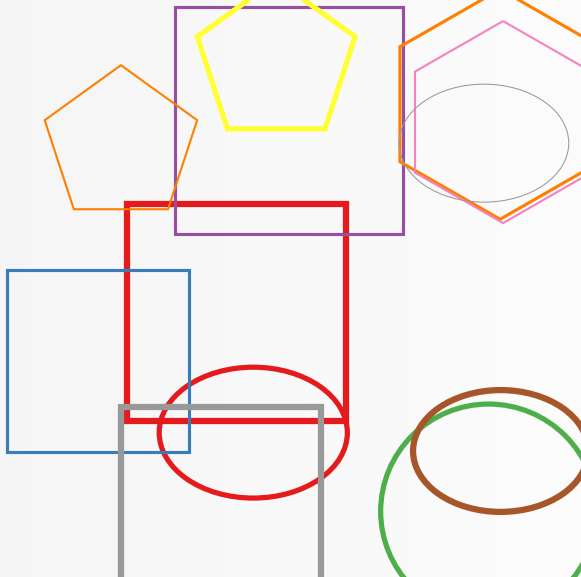[{"shape": "square", "thickness": 3, "radius": 0.94, "center": [0.407, 0.458]}, {"shape": "oval", "thickness": 2.5, "radius": 0.81, "center": [0.436, 0.25]}, {"shape": "square", "thickness": 1.5, "radius": 0.79, "center": [0.169, 0.374]}, {"shape": "circle", "thickness": 2.5, "radius": 0.93, "center": [0.841, 0.114]}, {"shape": "square", "thickness": 1.5, "radius": 0.98, "center": [0.497, 0.791]}, {"shape": "pentagon", "thickness": 1, "radius": 0.69, "center": [0.208, 0.748]}, {"shape": "hexagon", "thickness": 1.5, "radius": 1.0, "center": [0.86, 0.819]}, {"shape": "pentagon", "thickness": 2.5, "radius": 0.71, "center": [0.475, 0.891]}, {"shape": "oval", "thickness": 3, "radius": 0.75, "center": [0.861, 0.218]}, {"shape": "hexagon", "thickness": 1, "radius": 0.87, "center": [0.865, 0.788]}, {"shape": "oval", "thickness": 0.5, "radius": 0.73, "center": [0.833, 0.751]}, {"shape": "square", "thickness": 3, "radius": 0.86, "center": [0.38, 0.123]}]